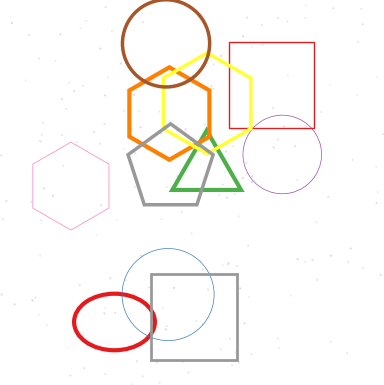[{"shape": "square", "thickness": 1, "radius": 0.56, "center": [0.705, 0.779]}, {"shape": "oval", "thickness": 3, "radius": 0.52, "center": [0.297, 0.164]}, {"shape": "circle", "thickness": 0.5, "radius": 0.6, "center": [0.437, 0.235]}, {"shape": "triangle", "thickness": 3, "radius": 0.52, "center": [0.537, 0.558]}, {"shape": "circle", "thickness": 0.5, "radius": 0.51, "center": [0.733, 0.599]}, {"shape": "hexagon", "thickness": 3, "radius": 0.6, "center": [0.44, 0.705]}, {"shape": "hexagon", "thickness": 2.5, "radius": 0.66, "center": [0.538, 0.731]}, {"shape": "circle", "thickness": 2.5, "radius": 0.57, "center": [0.431, 0.887]}, {"shape": "hexagon", "thickness": 0.5, "radius": 0.57, "center": [0.184, 0.517]}, {"shape": "square", "thickness": 2, "radius": 0.56, "center": [0.504, 0.176]}, {"shape": "pentagon", "thickness": 2.5, "radius": 0.58, "center": [0.443, 0.562]}]